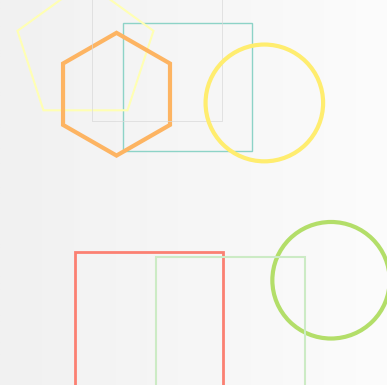[{"shape": "square", "thickness": 1, "radius": 0.83, "center": [0.485, 0.774]}, {"shape": "pentagon", "thickness": 1.5, "radius": 0.92, "center": [0.221, 0.863]}, {"shape": "square", "thickness": 2, "radius": 0.96, "center": [0.385, 0.154]}, {"shape": "hexagon", "thickness": 3, "radius": 0.8, "center": [0.301, 0.755]}, {"shape": "circle", "thickness": 3, "radius": 0.76, "center": [0.854, 0.272]}, {"shape": "square", "thickness": 0.5, "radius": 0.84, "center": [0.406, 0.853]}, {"shape": "square", "thickness": 1.5, "radius": 0.96, "center": [0.595, 0.14]}, {"shape": "circle", "thickness": 3, "radius": 0.76, "center": [0.682, 0.733]}]